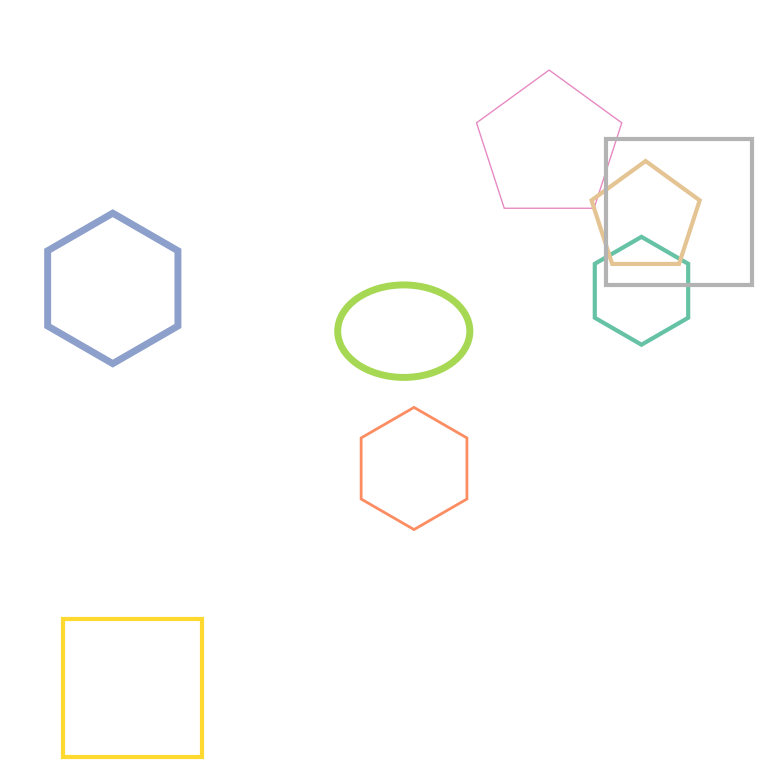[{"shape": "hexagon", "thickness": 1.5, "radius": 0.35, "center": [0.833, 0.622]}, {"shape": "hexagon", "thickness": 1, "radius": 0.4, "center": [0.538, 0.392]}, {"shape": "hexagon", "thickness": 2.5, "radius": 0.49, "center": [0.146, 0.625]}, {"shape": "pentagon", "thickness": 0.5, "radius": 0.5, "center": [0.713, 0.81]}, {"shape": "oval", "thickness": 2.5, "radius": 0.43, "center": [0.524, 0.57]}, {"shape": "square", "thickness": 1.5, "radius": 0.45, "center": [0.172, 0.106]}, {"shape": "pentagon", "thickness": 1.5, "radius": 0.37, "center": [0.838, 0.717]}, {"shape": "square", "thickness": 1.5, "radius": 0.47, "center": [0.881, 0.725]}]